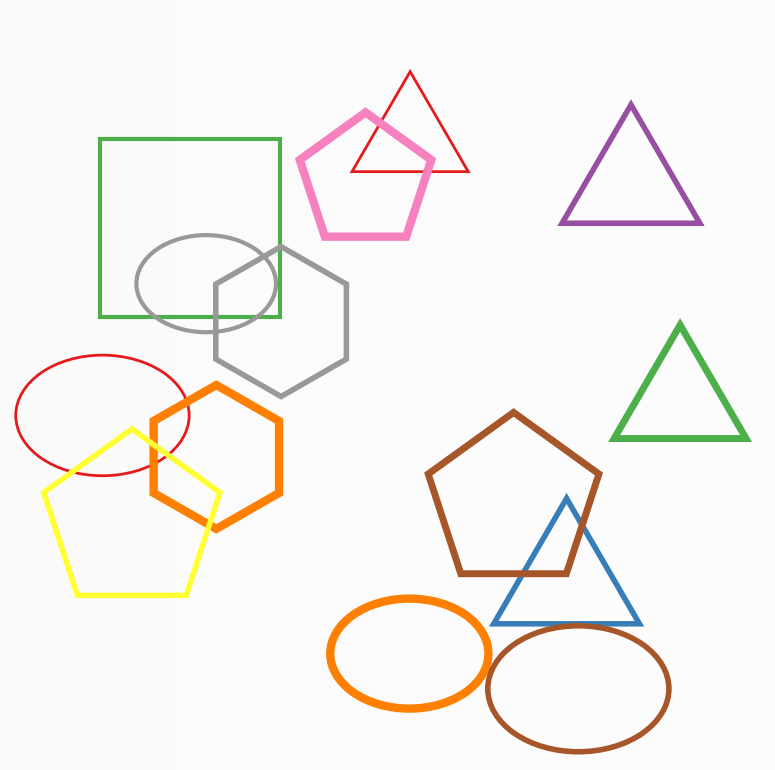[{"shape": "triangle", "thickness": 1, "radius": 0.43, "center": [0.529, 0.82]}, {"shape": "oval", "thickness": 1, "radius": 0.56, "center": [0.132, 0.46]}, {"shape": "triangle", "thickness": 2, "radius": 0.54, "center": [0.731, 0.244]}, {"shape": "triangle", "thickness": 2.5, "radius": 0.49, "center": [0.878, 0.48]}, {"shape": "square", "thickness": 1.5, "radius": 0.58, "center": [0.245, 0.704]}, {"shape": "triangle", "thickness": 2, "radius": 0.51, "center": [0.814, 0.761]}, {"shape": "hexagon", "thickness": 3, "radius": 0.47, "center": [0.279, 0.407]}, {"shape": "oval", "thickness": 3, "radius": 0.51, "center": [0.528, 0.151]}, {"shape": "pentagon", "thickness": 2, "radius": 0.6, "center": [0.17, 0.323]}, {"shape": "oval", "thickness": 2, "radius": 0.58, "center": [0.746, 0.106]}, {"shape": "pentagon", "thickness": 2.5, "radius": 0.58, "center": [0.663, 0.349]}, {"shape": "pentagon", "thickness": 3, "radius": 0.45, "center": [0.472, 0.765]}, {"shape": "hexagon", "thickness": 2, "radius": 0.49, "center": [0.363, 0.582]}, {"shape": "oval", "thickness": 1.5, "radius": 0.45, "center": [0.266, 0.632]}]